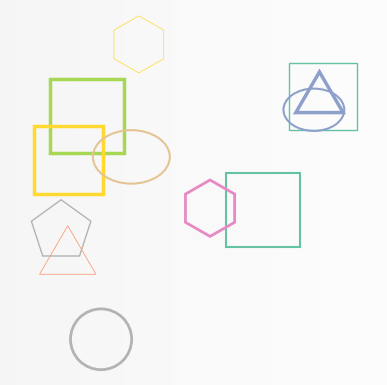[{"shape": "square", "thickness": 1, "radius": 0.44, "center": [0.833, 0.749]}, {"shape": "square", "thickness": 1.5, "radius": 0.47, "center": [0.679, 0.455]}, {"shape": "triangle", "thickness": 0.5, "radius": 0.42, "center": [0.175, 0.33]}, {"shape": "oval", "thickness": 1.5, "radius": 0.39, "center": [0.81, 0.715]}, {"shape": "triangle", "thickness": 2.5, "radius": 0.35, "center": [0.824, 0.743]}, {"shape": "hexagon", "thickness": 2, "radius": 0.37, "center": [0.542, 0.459]}, {"shape": "square", "thickness": 2.5, "radius": 0.48, "center": [0.224, 0.698]}, {"shape": "hexagon", "thickness": 0.5, "radius": 0.37, "center": [0.358, 0.885]}, {"shape": "square", "thickness": 2.5, "radius": 0.45, "center": [0.177, 0.584]}, {"shape": "oval", "thickness": 1.5, "radius": 0.5, "center": [0.339, 0.592]}, {"shape": "circle", "thickness": 2, "radius": 0.39, "center": [0.261, 0.119]}, {"shape": "pentagon", "thickness": 1, "radius": 0.4, "center": [0.158, 0.4]}]